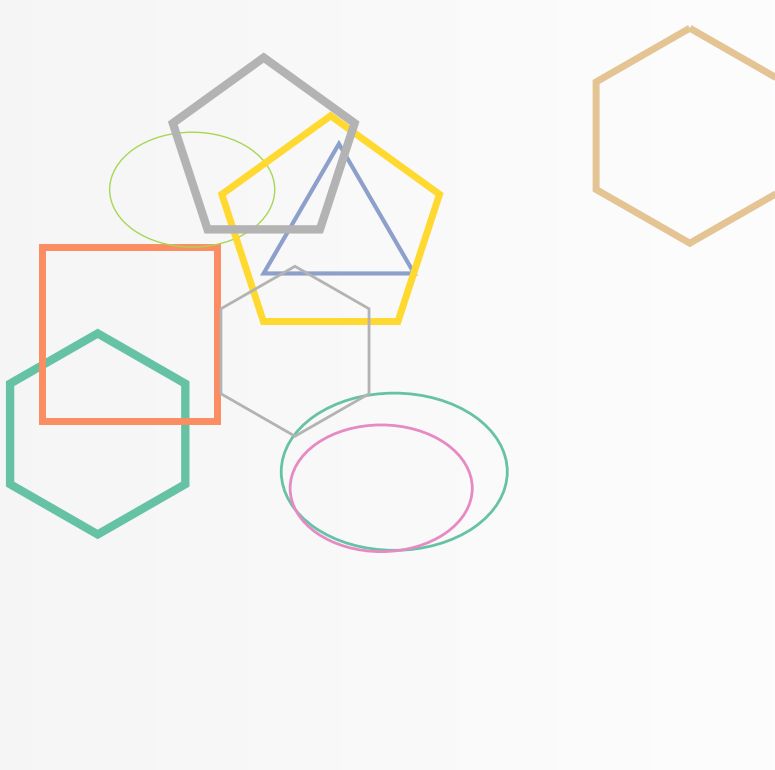[{"shape": "hexagon", "thickness": 3, "radius": 0.65, "center": [0.126, 0.436]}, {"shape": "oval", "thickness": 1, "radius": 0.73, "center": [0.509, 0.387]}, {"shape": "square", "thickness": 2.5, "radius": 0.56, "center": [0.167, 0.566]}, {"shape": "triangle", "thickness": 1.5, "radius": 0.56, "center": [0.437, 0.701]}, {"shape": "oval", "thickness": 1, "radius": 0.59, "center": [0.492, 0.366]}, {"shape": "oval", "thickness": 0.5, "radius": 0.53, "center": [0.248, 0.754]}, {"shape": "pentagon", "thickness": 2.5, "radius": 0.74, "center": [0.427, 0.702]}, {"shape": "hexagon", "thickness": 2.5, "radius": 0.7, "center": [0.89, 0.824]}, {"shape": "hexagon", "thickness": 1, "radius": 0.55, "center": [0.381, 0.544]}, {"shape": "pentagon", "thickness": 3, "radius": 0.62, "center": [0.34, 0.802]}]